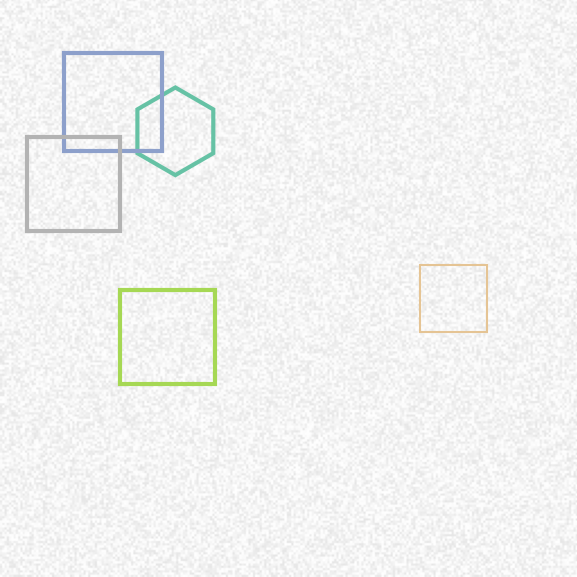[{"shape": "hexagon", "thickness": 2, "radius": 0.38, "center": [0.304, 0.772]}, {"shape": "square", "thickness": 2, "radius": 0.43, "center": [0.196, 0.823]}, {"shape": "square", "thickness": 2, "radius": 0.41, "center": [0.29, 0.416]}, {"shape": "square", "thickness": 1, "radius": 0.29, "center": [0.785, 0.482]}, {"shape": "square", "thickness": 2, "radius": 0.4, "center": [0.128, 0.681]}]